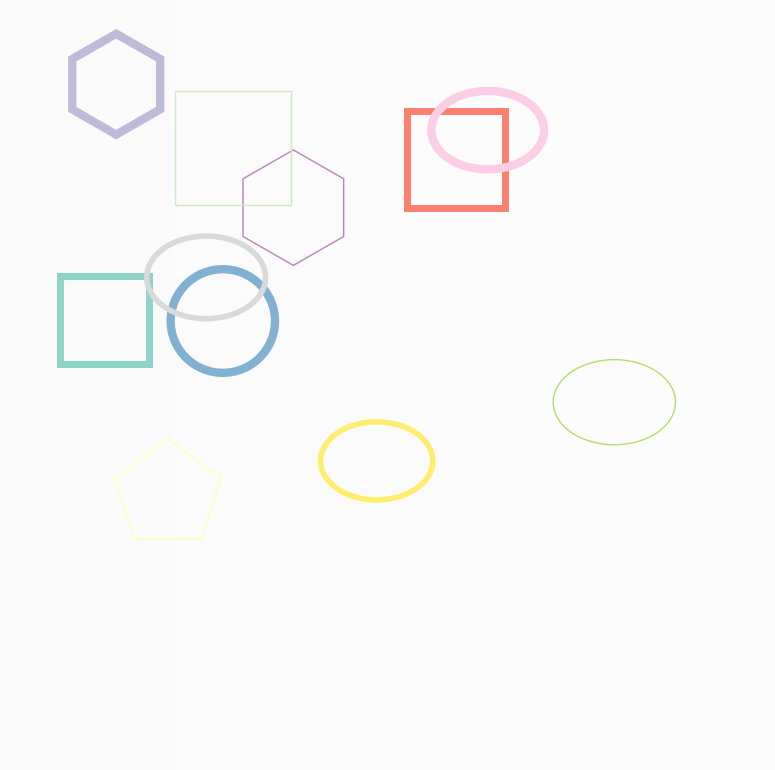[{"shape": "square", "thickness": 2.5, "radius": 0.29, "center": [0.134, 0.584]}, {"shape": "pentagon", "thickness": 0.5, "radius": 0.36, "center": [0.217, 0.358]}, {"shape": "hexagon", "thickness": 3, "radius": 0.33, "center": [0.15, 0.891]}, {"shape": "square", "thickness": 2.5, "radius": 0.31, "center": [0.588, 0.793]}, {"shape": "circle", "thickness": 3, "radius": 0.34, "center": [0.288, 0.583]}, {"shape": "oval", "thickness": 0.5, "radius": 0.39, "center": [0.793, 0.478]}, {"shape": "oval", "thickness": 3, "radius": 0.36, "center": [0.629, 0.831]}, {"shape": "oval", "thickness": 2, "radius": 0.38, "center": [0.266, 0.64]}, {"shape": "hexagon", "thickness": 0.5, "radius": 0.37, "center": [0.379, 0.73]}, {"shape": "square", "thickness": 0.5, "radius": 0.37, "center": [0.301, 0.808]}, {"shape": "oval", "thickness": 2, "radius": 0.36, "center": [0.486, 0.401]}]